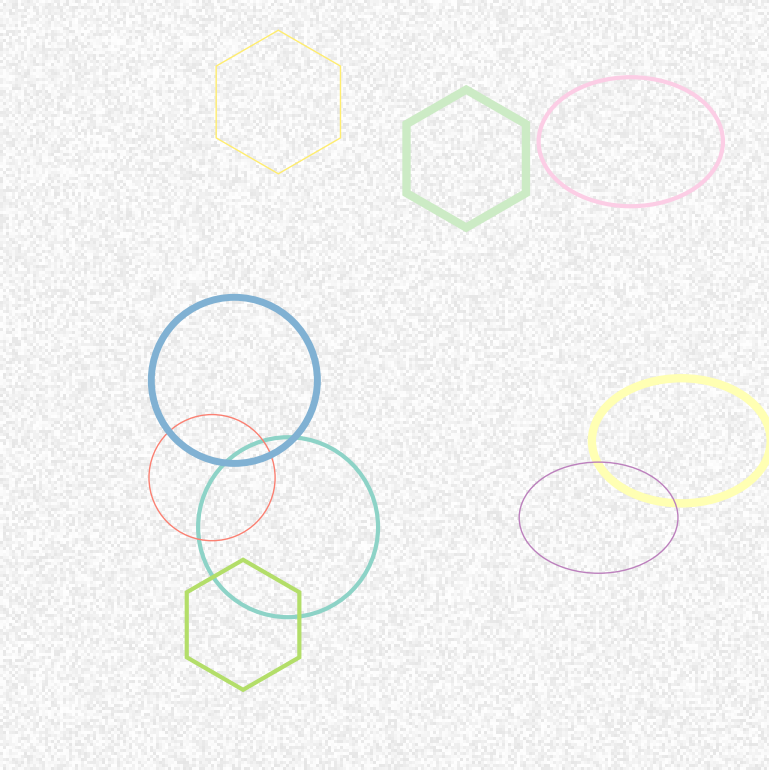[{"shape": "circle", "thickness": 1.5, "radius": 0.58, "center": [0.374, 0.315]}, {"shape": "oval", "thickness": 3, "radius": 0.58, "center": [0.885, 0.428]}, {"shape": "circle", "thickness": 0.5, "radius": 0.41, "center": [0.275, 0.38]}, {"shape": "circle", "thickness": 2.5, "radius": 0.54, "center": [0.304, 0.506]}, {"shape": "hexagon", "thickness": 1.5, "radius": 0.42, "center": [0.316, 0.189]}, {"shape": "oval", "thickness": 1.5, "radius": 0.6, "center": [0.819, 0.816]}, {"shape": "oval", "thickness": 0.5, "radius": 0.52, "center": [0.777, 0.328]}, {"shape": "hexagon", "thickness": 3, "radius": 0.45, "center": [0.605, 0.794]}, {"shape": "hexagon", "thickness": 0.5, "radius": 0.47, "center": [0.361, 0.868]}]